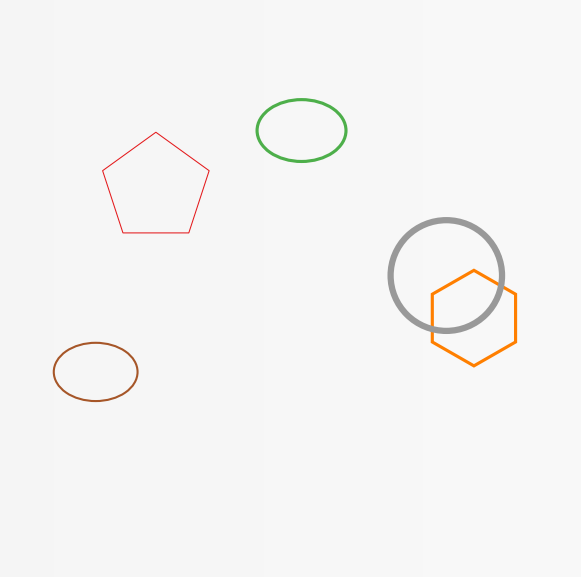[{"shape": "pentagon", "thickness": 0.5, "radius": 0.48, "center": [0.268, 0.674]}, {"shape": "oval", "thickness": 1.5, "radius": 0.38, "center": [0.519, 0.773]}, {"shape": "hexagon", "thickness": 1.5, "radius": 0.41, "center": [0.815, 0.448]}, {"shape": "oval", "thickness": 1, "radius": 0.36, "center": [0.165, 0.355]}, {"shape": "circle", "thickness": 3, "radius": 0.48, "center": [0.768, 0.522]}]